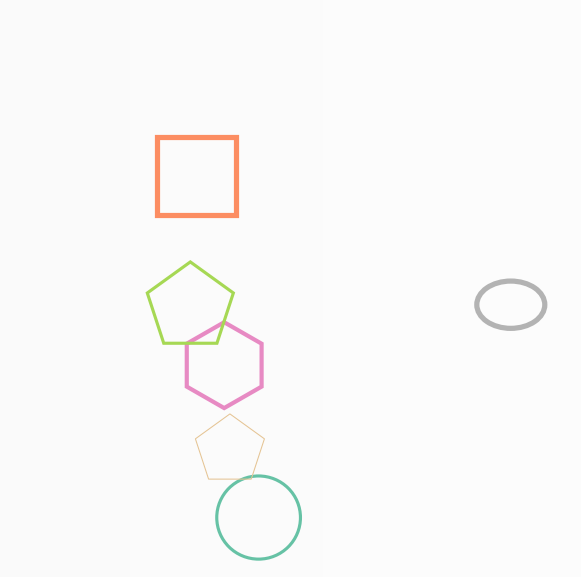[{"shape": "circle", "thickness": 1.5, "radius": 0.36, "center": [0.445, 0.103]}, {"shape": "square", "thickness": 2.5, "radius": 0.34, "center": [0.338, 0.694]}, {"shape": "hexagon", "thickness": 2, "radius": 0.37, "center": [0.386, 0.367]}, {"shape": "pentagon", "thickness": 1.5, "radius": 0.39, "center": [0.327, 0.468]}, {"shape": "pentagon", "thickness": 0.5, "radius": 0.31, "center": [0.396, 0.22]}, {"shape": "oval", "thickness": 2.5, "radius": 0.29, "center": [0.879, 0.471]}]